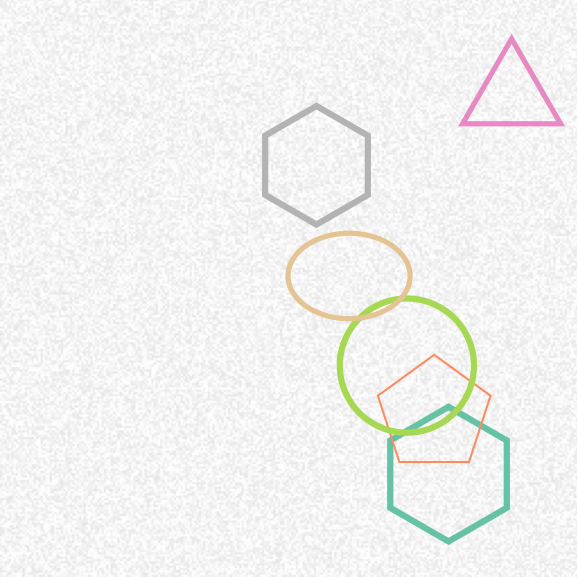[{"shape": "hexagon", "thickness": 3, "radius": 0.58, "center": [0.777, 0.178]}, {"shape": "pentagon", "thickness": 1, "radius": 0.51, "center": [0.752, 0.282]}, {"shape": "triangle", "thickness": 2.5, "radius": 0.49, "center": [0.886, 0.834]}, {"shape": "circle", "thickness": 3, "radius": 0.58, "center": [0.705, 0.366]}, {"shape": "oval", "thickness": 2.5, "radius": 0.53, "center": [0.604, 0.521]}, {"shape": "hexagon", "thickness": 3, "radius": 0.51, "center": [0.548, 0.713]}]